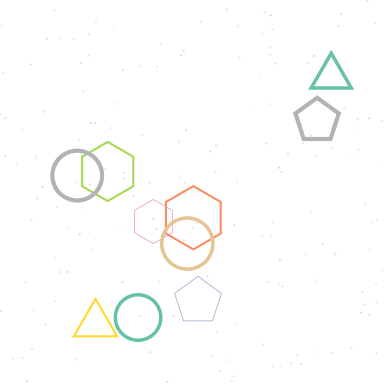[{"shape": "triangle", "thickness": 2.5, "radius": 0.3, "center": [0.86, 0.802]}, {"shape": "circle", "thickness": 2.5, "radius": 0.3, "center": [0.359, 0.175]}, {"shape": "hexagon", "thickness": 1.5, "radius": 0.41, "center": [0.502, 0.434]}, {"shape": "pentagon", "thickness": 0.5, "radius": 0.32, "center": [0.514, 0.218]}, {"shape": "hexagon", "thickness": 0.5, "radius": 0.29, "center": [0.398, 0.425]}, {"shape": "hexagon", "thickness": 1.5, "radius": 0.38, "center": [0.28, 0.555]}, {"shape": "triangle", "thickness": 1.5, "radius": 0.32, "center": [0.248, 0.159]}, {"shape": "circle", "thickness": 2.5, "radius": 0.33, "center": [0.487, 0.367]}, {"shape": "circle", "thickness": 3, "radius": 0.32, "center": [0.201, 0.544]}, {"shape": "pentagon", "thickness": 3, "radius": 0.3, "center": [0.824, 0.687]}]